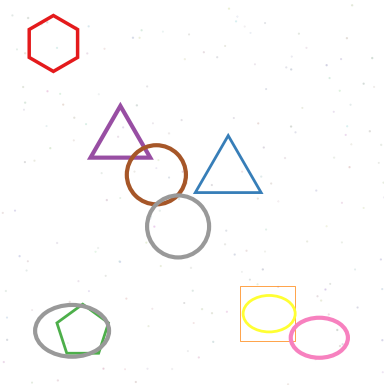[{"shape": "hexagon", "thickness": 2.5, "radius": 0.36, "center": [0.139, 0.887]}, {"shape": "triangle", "thickness": 2, "radius": 0.49, "center": [0.593, 0.549]}, {"shape": "pentagon", "thickness": 2, "radius": 0.35, "center": [0.215, 0.139]}, {"shape": "triangle", "thickness": 3, "radius": 0.45, "center": [0.313, 0.635]}, {"shape": "square", "thickness": 0.5, "radius": 0.36, "center": [0.694, 0.187]}, {"shape": "oval", "thickness": 2, "radius": 0.34, "center": [0.699, 0.185]}, {"shape": "circle", "thickness": 3, "radius": 0.38, "center": [0.406, 0.546]}, {"shape": "oval", "thickness": 3, "radius": 0.37, "center": [0.829, 0.123]}, {"shape": "oval", "thickness": 3, "radius": 0.48, "center": [0.187, 0.141]}, {"shape": "circle", "thickness": 3, "radius": 0.4, "center": [0.463, 0.412]}]